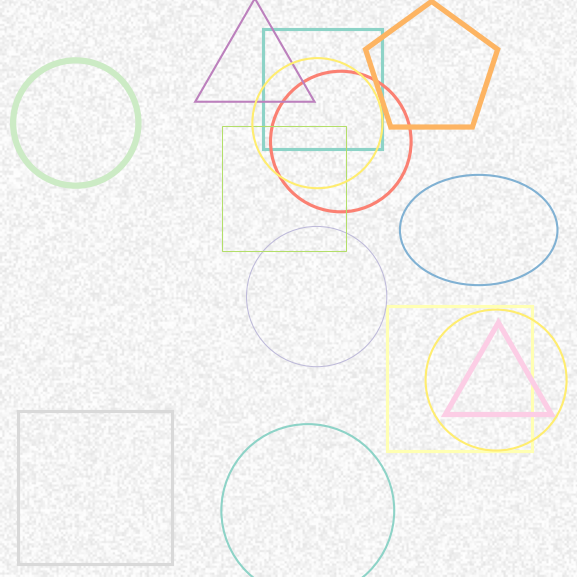[{"shape": "square", "thickness": 1.5, "radius": 0.52, "center": [0.558, 0.845]}, {"shape": "circle", "thickness": 1, "radius": 0.75, "center": [0.533, 0.115]}, {"shape": "square", "thickness": 1.5, "radius": 0.63, "center": [0.795, 0.343]}, {"shape": "circle", "thickness": 0.5, "radius": 0.61, "center": [0.548, 0.486]}, {"shape": "circle", "thickness": 1.5, "radius": 0.61, "center": [0.59, 0.754]}, {"shape": "oval", "thickness": 1, "radius": 0.68, "center": [0.829, 0.601]}, {"shape": "pentagon", "thickness": 2.5, "radius": 0.6, "center": [0.747, 0.876]}, {"shape": "square", "thickness": 0.5, "radius": 0.54, "center": [0.492, 0.673]}, {"shape": "triangle", "thickness": 2.5, "radius": 0.53, "center": [0.863, 0.334]}, {"shape": "square", "thickness": 1.5, "radius": 0.66, "center": [0.164, 0.155]}, {"shape": "triangle", "thickness": 1, "radius": 0.6, "center": [0.441, 0.883]}, {"shape": "circle", "thickness": 3, "radius": 0.54, "center": [0.131, 0.786]}, {"shape": "circle", "thickness": 1, "radius": 0.56, "center": [0.55, 0.786]}, {"shape": "circle", "thickness": 1, "radius": 0.61, "center": [0.859, 0.341]}]